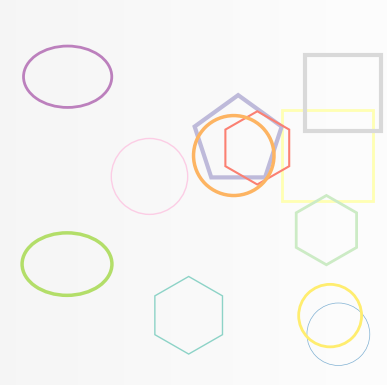[{"shape": "hexagon", "thickness": 1, "radius": 0.5, "center": [0.487, 0.181]}, {"shape": "square", "thickness": 2, "radius": 0.59, "center": [0.845, 0.596]}, {"shape": "pentagon", "thickness": 3, "radius": 0.59, "center": [0.615, 0.635]}, {"shape": "hexagon", "thickness": 1.5, "radius": 0.48, "center": [0.664, 0.616]}, {"shape": "circle", "thickness": 0.5, "radius": 0.41, "center": [0.873, 0.132]}, {"shape": "circle", "thickness": 2.5, "radius": 0.52, "center": [0.603, 0.596]}, {"shape": "oval", "thickness": 2.5, "radius": 0.58, "center": [0.173, 0.314]}, {"shape": "circle", "thickness": 1, "radius": 0.49, "center": [0.386, 0.542]}, {"shape": "square", "thickness": 3, "radius": 0.49, "center": [0.885, 0.758]}, {"shape": "oval", "thickness": 2, "radius": 0.57, "center": [0.175, 0.801]}, {"shape": "hexagon", "thickness": 2, "radius": 0.45, "center": [0.842, 0.402]}, {"shape": "circle", "thickness": 2, "radius": 0.41, "center": [0.852, 0.18]}]